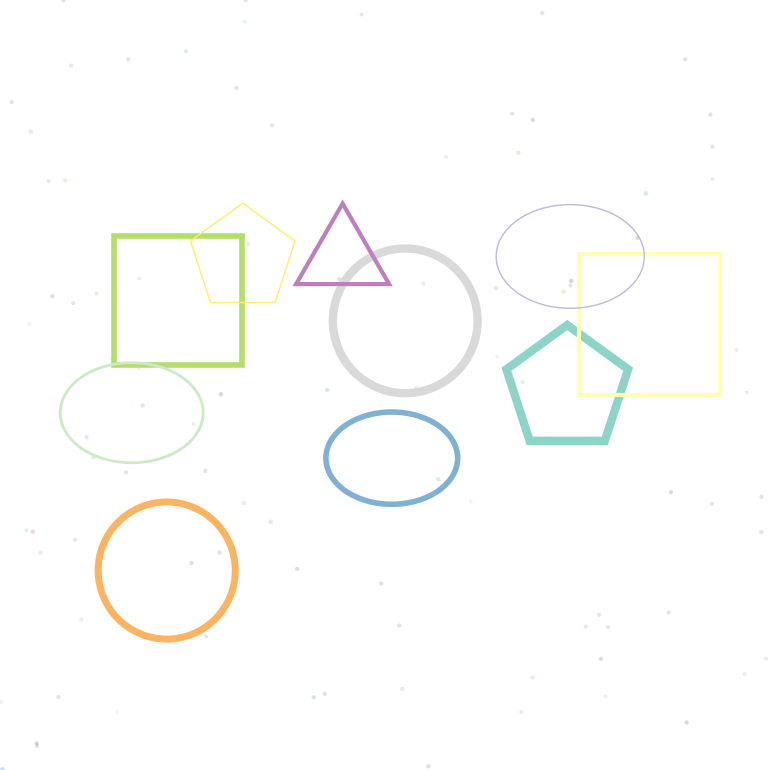[{"shape": "pentagon", "thickness": 3, "radius": 0.42, "center": [0.737, 0.495]}, {"shape": "square", "thickness": 1.5, "radius": 0.46, "center": [0.843, 0.578]}, {"shape": "oval", "thickness": 0.5, "radius": 0.48, "center": [0.741, 0.667]}, {"shape": "oval", "thickness": 2, "radius": 0.43, "center": [0.509, 0.405]}, {"shape": "circle", "thickness": 2.5, "radius": 0.45, "center": [0.216, 0.259]}, {"shape": "square", "thickness": 2, "radius": 0.42, "center": [0.231, 0.61]}, {"shape": "circle", "thickness": 3, "radius": 0.47, "center": [0.526, 0.583]}, {"shape": "triangle", "thickness": 1.5, "radius": 0.35, "center": [0.445, 0.666]}, {"shape": "oval", "thickness": 1, "radius": 0.46, "center": [0.171, 0.464]}, {"shape": "pentagon", "thickness": 0.5, "radius": 0.36, "center": [0.315, 0.665]}]